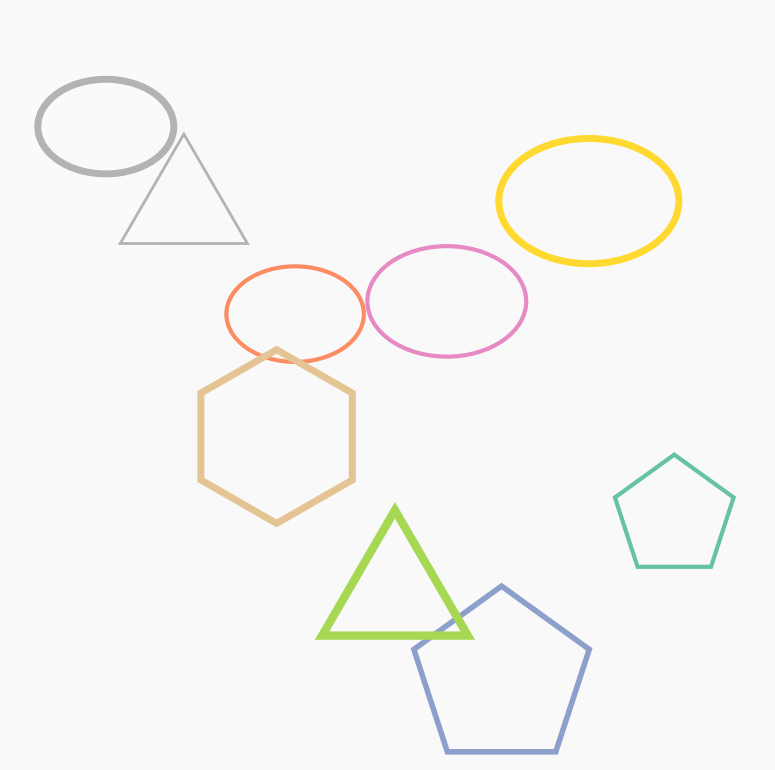[{"shape": "pentagon", "thickness": 1.5, "radius": 0.4, "center": [0.87, 0.329]}, {"shape": "oval", "thickness": 1.5, "radius": 0.44, "center": [0.381, 0.592]}, {"shape": "pentagon", "thickness": 2, "radius": 0.59, "center": [0.647, 0.12]}, {"shape": "oval", "thickness": 1.5, "radius": 0.51, "center": [0.577, 0.609]}, {"shape": "triangle", "thickness": 3, "radius": 0.54, "center": [0.51, 0.229]}, {"shape": "oval", "thickness": 2.5, "radius": 0.58, "center": [0.76, 0.739]}, {"shape": "hexagon", "thickness": 2.5, "radius": 0.56, "center": [0.357, 0.433]}, {"shape": "triangle", "thickness": 1, "radius": 0.47, "center": [0.237, 0.731]}, {"shape": "oval", "thickness": 2.5, "radius": 0.44, "center": [0.136, 0.836]}]